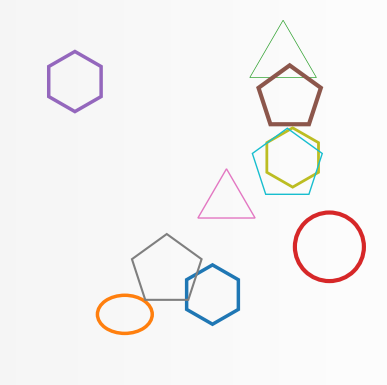[{"shape": "hexagon", "thickness": 2.5, "radius": 0.39, "center": [0.548, 0.235]}, {"shape": "oval", "thickness": 2.5, "radius": 0.35, "center": [0.322, 0.184]}, {"shape": "triangle", "thickness": 0.5, "radius": 0.5, "center": [0.731, 0.848]}, {"shape": "circle", "thickness": 3, "radius": 0.45, "center": [0.85, 0.359]}, {"shape": "hexagon", "thickness": 2.5, "radius": 0.39, "center": [0.193, 0.788]}, {"shape": "pentagon", "thickness": 3, "radius": 0.42, "center": [0.748, 0.746]}, {"shape": "triangle", "thickness": 1, "radius": 0.43, "center": [0.584, 0.476]}, {"shape": "pentagon", "thickness": 1.5, "radius": 0.47, "center": [0.43, 0.298]}, {"shape": "hexagon", "thickness": 2, "radius": 0.38, "center": [0.755, 0.591]}, {"shape": "pentagon", "thickness": 1, "radius": 0.47, "center": [0.741, 0.572]}]